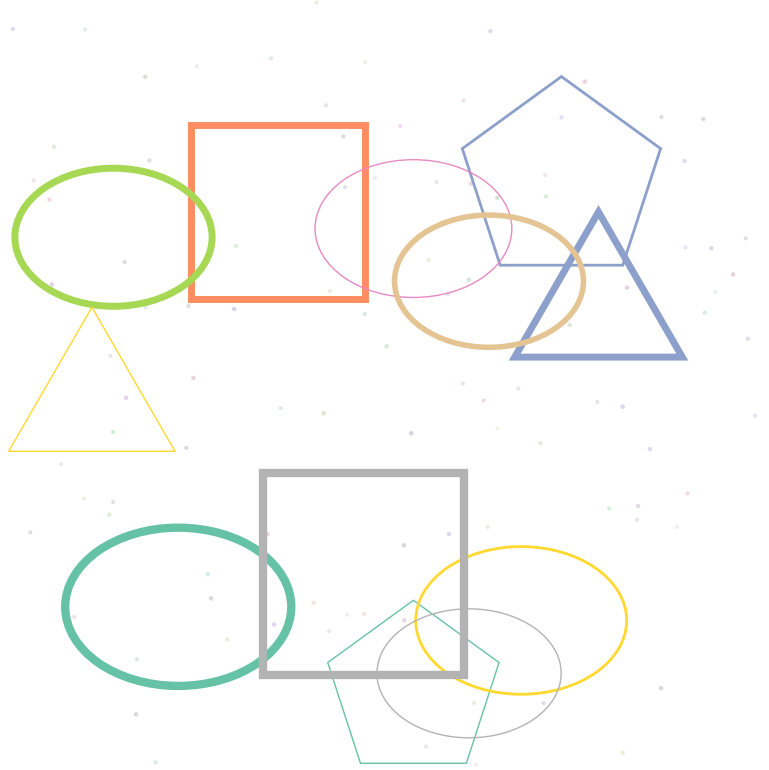[{"shape": "pentagon", "thickness": 0.5, "radius": 0.58, "center": [0.537, 0.103]}, {"shape": "oval", "thickness": 3, "radius": 0.73, "center": [0.231, 0.212]}, {"shape": "square", "thickness": 2.5, "radius": 0.57, "center": [0.361, 0.725]}, {"shape": "pentagon", "thickness": 1, "radius": 0.68, "center": [0.729, 0.765]}, {"shape": "triangle", "thickness": 2.5, "radius": 0.63, "center": [0.777, 0.599]}, {"shape": "oval", "thickness": 0.5, "radius": 0.64, "center": [0.537, 0.703]}, {"shape": "oval", "thickness": 2.5, "radius": 0.64, "center": [0.147, 0.692]}, {"shape": "oval", "thickness": 1, "radius": 0.69, "center": [0.677, 0.194]}, {"shape": "triangle", "thickness": 0.5, "radius": 0.62, "center": [0.119, 0.476]}, {"shape": "oval", "thickness": 2, "radius": 0.61, "center": [0.635, 0.635]}, {"shape": "square", "thickness": 3, "radius": 0.66, "center": [0.472, 0.255]}, {"shape": "oval", "thickness": 0.5, "radius": 0.6, "center": [0.609, 0.126]}]